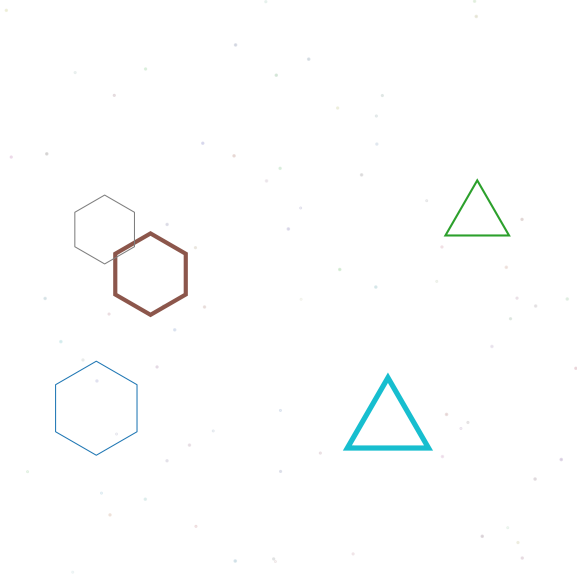[{"shape": "hexagon", "thickness": 0.5, "radius": 0.41, "center": [0.167, 0.292]}, {"shape": "triangle", "thickness": 1, "radius": 0.32, "center": [0.826, 0.623]}, {"shape": "hexagon", "thickness": 2, "radius": 0.35, "center": [0.261, 0.524]}, {"shape": "hexagon", "thickness": 0.5, "radius": 0.3, "center": [0.181, 0.602]}, {"shape": "triangle", "thickness": 2.5, "radius": 0.41, "center": [0.672, 0.264]}]